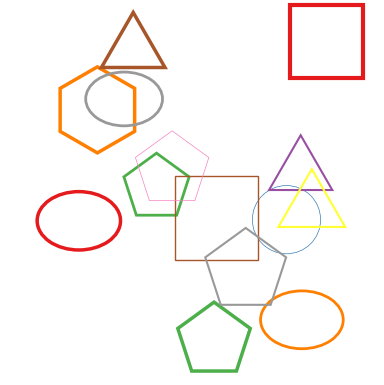[{"shape": "oval", "thickness": 2.5, "radius": 0.54, "center": [0.205, 0.426]}, {"shape": "square", "thickness": 3, "radius": 0.48, "center": [0.849, 0.893]}, {"shape": "circle", "thickness": 0.5, "radius": 0.44, "center": [0.744, 0.429]}, {"shape": "pentagon", "thickness": 2.5, "radius": 0.49, "center": [0.556, 0.116]}, {"shape": "pentagon", "thickness": 2, "radius": 0.45, "center": [0.407, 0.513]}, {"shape": "triangle", "thickness": 1.5, "radius": 0.47, "center": [0.781, 0.554]}, {"shape": "oval", "thickness": 2, "radius": 0.54, "center": [0.784, 0.169]}, {"shape": "hexagon", "thickness": 2.5, "radius": 0.56, "center": [0.253, 0.715]}, {"shape": "triangle", "thickness": 1.5, "radius": 0.5, "center": [0.81, 0.461]}, {"shape": "triangle", "thickness": 2.5, "radius": 0.48, "center": [0.346, 0.872]}, {"shape": "square", "thickness": 1, "radius": 0.54, "center": [0.562, 0.433]}, {"shape": "pentagon", "thickness": 0.5, "radius": 0.5, "center": [0.447, 0.56]}, {"shape": "oval", "thickness": 2, "radius": 0.5, "center": [0.322, 0.743]}, {"shape": "pentagon", "thickness": 1.5, "radius": 0.55, "center": [0.638, 0.298]}]